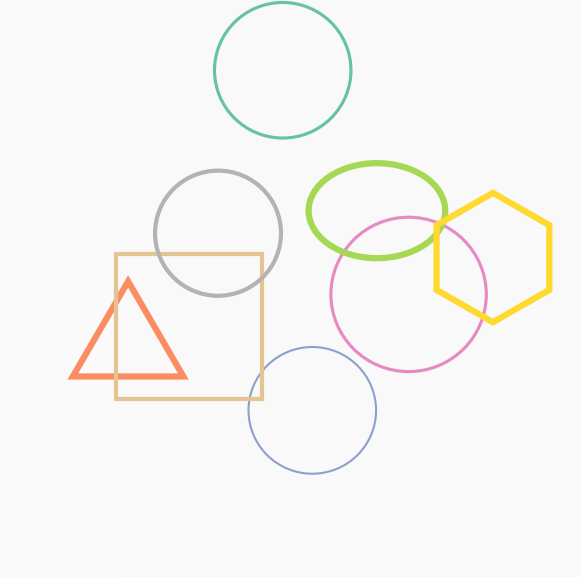[{"shape": "circle", "thickness": 1.5, "radius": 0.59, "center": [0.486, 0.877]}, {"shape": "triangle", "thickness": 3, "radius": 0.55, "center": [0.22, 0.402]}, {"shape": "circle", "thickness": 1, "radius": 0.55, "center": [0.537, 0.289]}, {"shape": "circle", "thickness": 1.5, "radius": 0.67, "center": [0.703, 0.489]}, {"shape": "oval", "thickness": 3, "radius": 0.59, "center": [0.648, 0.634]}, {"shape": "hexagon", "thickness": 3, "radius": 0.56, "center": [0.848, 0.553]}, {"shape": "square", "thickness": 2, "radius": 0.63, "center": [0.326, 0.434]}, {"shape": "circle", "thickness": 2, "radius": 0.54, "center": [0.375, 0.595]}]